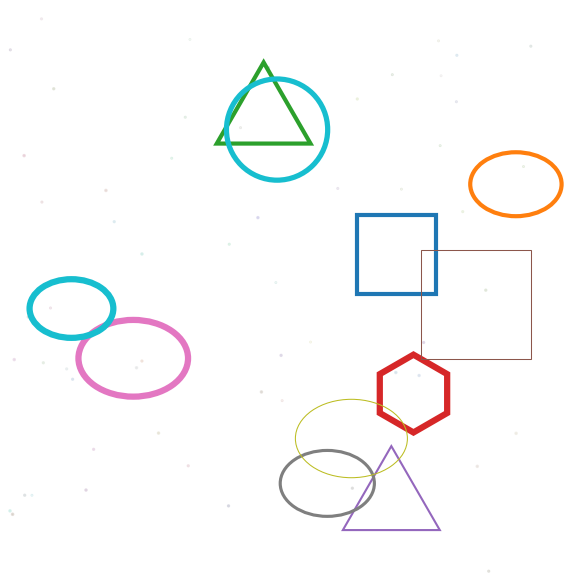[{"shape": "square", "thickness": 2, "radius": 0.34, "center": [0.687, 0.558]}, {"shape": "oval", "thickness": 2, "radius": 0.4, "center": [0.893, 0.68]}, {"shape": "triangle", "thickness": 2, "radius": 0.47, "center": [0.457, 0.797]}, {"shape": "hexagon", "thickness": 3, "radius": 0.34, "center": [0.716, 0.318]}, {"shape": "triangle", "thickness": 1, "radius": 0.48, "center": [0.678, 0.13]}, {"shape": "square", "thickness": 0.5, "radius": 0.47, "center": [0.824, 0.472]}, {"shape": "oval", "thickness": 3, "radius": 0.47, "center": [0.231, 0.379]}, {"shape": "oval", "thickness": 1.5, "radius": 0.41, "center": [0.567, 0.162]}, {"shape": "oval", "thickness": 0.5, "radius": 0.48, "center": [0.608, 0.24]}, {"shape": "oval", "thickness": 3, "radius": 0.36, "center": [0.124, 0.465]}, {"shape": "circle", "thickness": 2.5, "radius": 0.44, "center": [0.48, 0.775]}]